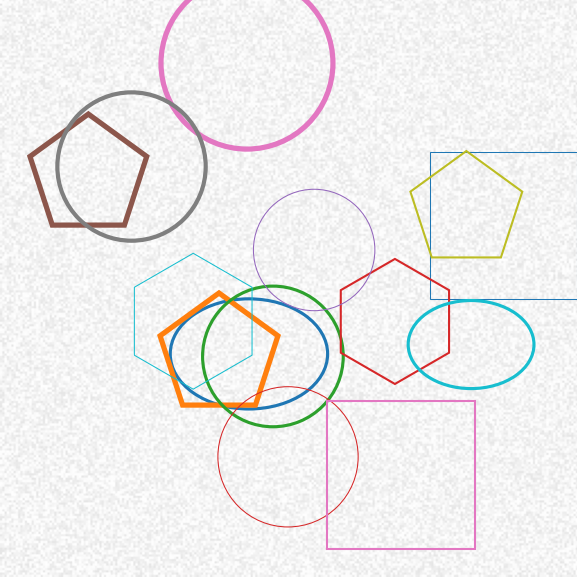[{"shape": "square", "thickness": 0.5, "radius": 0.64, "center": [0.871, 0.609]}, {"shape": "oval", "thickness": 1.5, "radius": 0.68, "center": [0.431, 0.386]}, {"shape": "pentagon", "thickness": 2.5, "radius": 0.54, "center": [0.379, 0.384]}, {"shape": "circle", "thickness": 1.5, "radius": 0.61, "center": [0.473, 0.382]}, {"shape": "circle", "thickness": 0.5, "radius": 0.61, "center": [0.499, 0.208]}, {"shape": "hexagon", "thickness": 1, "radius": 0.54, "center": [0.684, 0.443]}, {"shape": "circle", "thickness": 0.5, "radius": 0.53, "center": [0.544, 0.566]}, {"shape": "pentagon", "thickness": 2.5, "radius": 0.53, "center": [0.153, 0.695]}, {"shape": "circle", "thickness": 2.5, "radius": 0.74, "center": [0.428, 0.89]}, {"shape": "square", "thickness": 1, "radius": 0.64, "center": [0.695, 0.177]}, {"shape": "circle", "thickness": 2, "radius": 0.64, "center": [0.228, 0.711]}, {"shape": "pentagon", "thickness": 1, "radius": 0.51, "center": [0.808, 0.636]}, {"shape": "hexagon", "thickness": 0.5, "radius": 0.59, "center": [0.335, 0.443]}, {"shape": "oval", "thickness": 1.5, "radius": 0.54, "center": [0.816, 0.402]}]